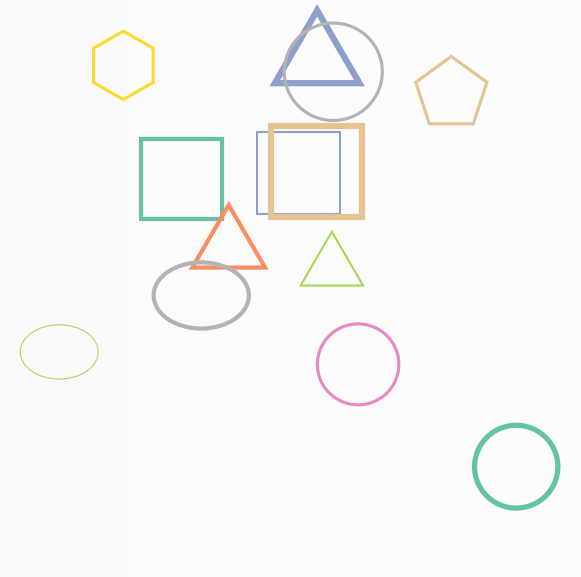[{"shape": "square", "thickness": 2, "radius": 0.35, "center": [0.313, 0.69]}, {"shape": "circle", "thickness": 2.5, "radius": 0.36, "center": [0.888, 0.191]}, {"shape": "triangle", "thickness": 2, "radius": 0.36, "center": [0.393, 0.572]}, {"shape": "triangle", "thickness": 3, "radius": 0.42, "center": [0.546, 0.897]}, {"shape": "square", "thickness": 1, "radius": 0.36, "center": [0.514, 0.7]}, {"shape": "circle", "thickness": 1.5, "radius": 0.35, "center": [0.616, 0.368]}, {"shape": "triangle", "thickness": 1, "radius": 0.31, "center": [0.571, 0.536]}, {"shape": "oval", "thickness": 0.5, "radius": 0.34, "center": [0.102, 0.39]}, {"shape": "hexagon", "thickness": 1.5, "radius": 0.3, "center": [0.212, 0.886]}, {"shape": "pentagon", "thickness": 1.5, "radius": 0.32, "center": [0.776, 0.837]}, {"shape": "square", "thickness": 3, "radius": 0.39, "center": [0.544, 0.702]}, {"shape": "circle", "thickness": 1.5, "radius": 0.42, "center": [0.573, 0.875]}, {"shape": "oval", "thickness": 2, "radius": 0.41, "center": [0.346, 0.488]}]